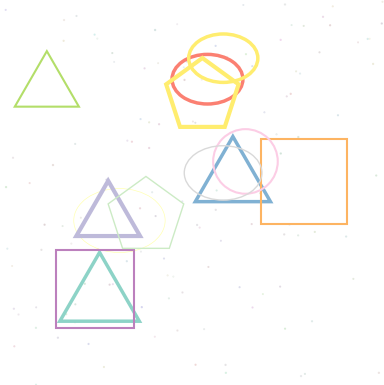[{"shape": "triangle", "thickness": 2.5, "radius": 0.6, "center": [0.259, 0.225]}, {"shape": "oval", "thickness": 0.5, "radius": 0.59, "center": [0.31, 0.427]}, {"shape": "triangle", "thickness": 3, "radius": 0.48, "center": [0.281, 0.435]}, {"shape": "oval", "thickness": 2.5, "radius": 0.46, "center": [0.539, 0.794]}, {"shape": "triangle", "thickness": 2.5, "radius": 0.56, "center": [0.605, 0.533]}, {"shape": "square", "thickness": 1.5, "radius": 0.55, "center": [0.79, 0.529]}, {"shape": "triangle", "thickness": 1.5, "radius": 0.48, "center": [0.122, 0.771]}, {"shape": "circle", "thickness": 1.5, "radius": 0.42, "center": [0.638, 0.581]}, {"shape": "oval", "thickness": 1, "radius": 0.5, "center": [0.579, 0.551]}, {"shape": "square", "thickness": 1.5, "radius": 0.5, "center": [0.246, 0.25]}, {"shape": "pentagon", "thickness": 1, "radius": 0.52, "center": [0.379, 0.438]}, {"shape": "oval", "thickness": 2.5, "radius": 0.45, "center": [0.58, 0.849]}, {"shape": "pentagon", "thickness": 3, "radius": 0.49, "center": [0.526, 0.75]}]